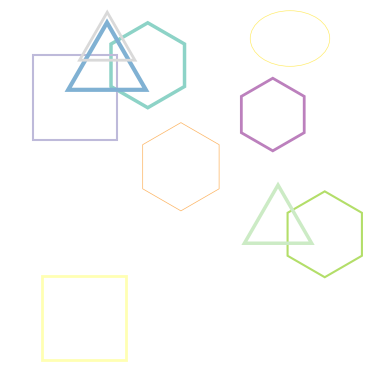[{"shape": "hexagon", "thickness": 2.5, "radius": 0.55, "center": [0.384, 0.83]}, {"shape": "square", "thickness": 2, "radius": 0.55, "center": [0.218, 0.174]}, {"shape": "square", "thickness": 1.5, "radius": 0.55, "center": [0.195, 0.747]}, {"shape": "triangle", "thickness": 3, "radius": 0.58, "center": [0.278, 0.825]}, {"shape": "hexagon", "thickness": 0.5, "radius": 0.57, "center": [0.47, 0.567]}, {"shape": "hexagon", "thickness": 1.5, "radius": 0.56, "center": [0.844, 0.391]}, {"shape": "triangle", "thickness": 2, "radius": 0.42, "center": [0.278, 0.885]}, {"shape": "hexagon", "thickness": 2, "radius": 0.47, "center": [0.709, 0.703]}, {"shape": "triangle", "thickness": 2.5, "radius": 0.5, "center": [0.722, 0.419]}, {"shape": "oval", "thickness": 0.5, "radius": 0.52, "center": [0.753, 0.9]}]